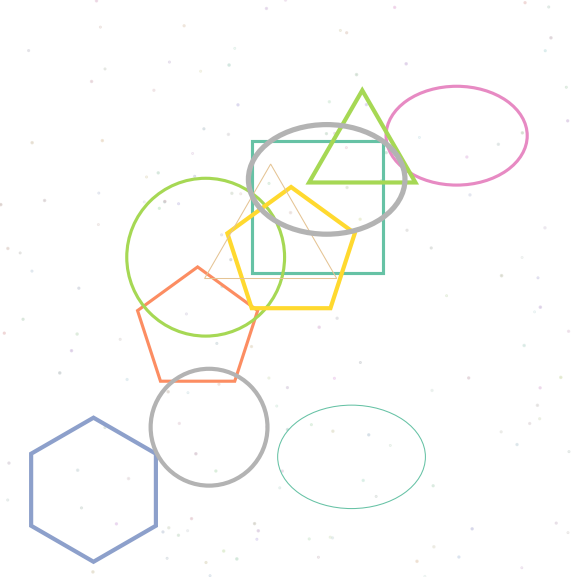[{"shape": "square", "thickness": 1.5, "radius": 0.57, "center": [0.55, 0.641]}, {"shape": "oval", "thickness": 0.5, "radius": 0.64, "center": [0.609, 0.208]}, {"shape": "pentagon", "thickness": 1.5, "radius": 0.55, "center": [0.342, 0.428]}, {"shape": "hexagon", "thickness": 2, "radius": 0.62, "center": [0.162, 0.151]}, {"shape": "oval", "thickness": 1.5, "radius": 0.61, "center": [0.791, 0.764]}, {"shape": "triangle", "thickness": 2, "radius": 0.53, "center": [0.627, 0.736]}, {"shape": "circle", "thickness": 1.5, "radius": 0.68, "center": [0.356, 0.554]}, {"shape": "pentagon", "thickness": 2, "radius": 0.58, "center": [0.504, 0.559]}, {"shape": "triangle", "thickness": 0.5, "radius": 0.66, "center": [0.469, 0.583]}, {"shape": "oval", "thickness": 2.5, "radius": 0.68, "center": [0.566, 0.688]}, {"shape": "circle", "thickness": 2, "radius": 0.51, "center": [0.362, 0.259]}]